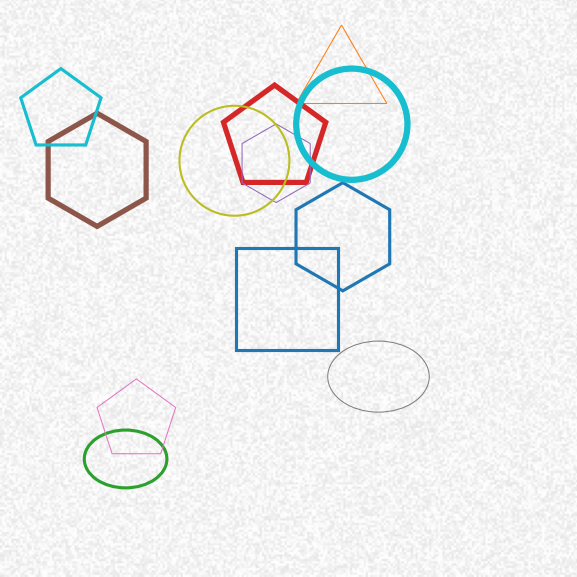[{"shape": "square", "thickness": 1.5, "radius": 0.44, "center": [0.497, 0.481]}, {"shape": "hexagon", "thickness": 1.5, "radius": 0.47, "center": [0.594, 0.589]}, {"shape": "triangle", "thickness": 0.5, "radius": 0.45, "center": [0.591, 0.865]}, {"shape": "oval", "thickness": 1.5, "radius": 0.36, "center": [0.217, 0.204]}, {"shape": "pentagon", "thickness": 2.5, "radius": 0.47, "center": [0.476, 0.759]}, {"shape": "hexagon", "thickness": 0.5, "radius": 0.34, "center": [0.478, 0.716]}, {"shape": "hexagon", "thickness": 2.5, "radius": 0.49, "center": [0.168, 0.705]}, {"shape": "pentagon", "thickness": 0.5, "radius": 0.36, "center": [0.236, 0.271]}, {"shape": "oval", "thickness": 0.5, "radius": 0.44, "center": [0.655, 0.347]}, {"shape": "circle", "thickness": 1, "radius": 0.48, "center": [0.406, 0.721]}, {"shape": "pentagon", "thickness": 1.5, "radius": 0.37, "center": [0.105, 0.807]}, {"shape": "circle", "thickness": 3, "radius": 0.48, "center": [0.609, 0.784]}]